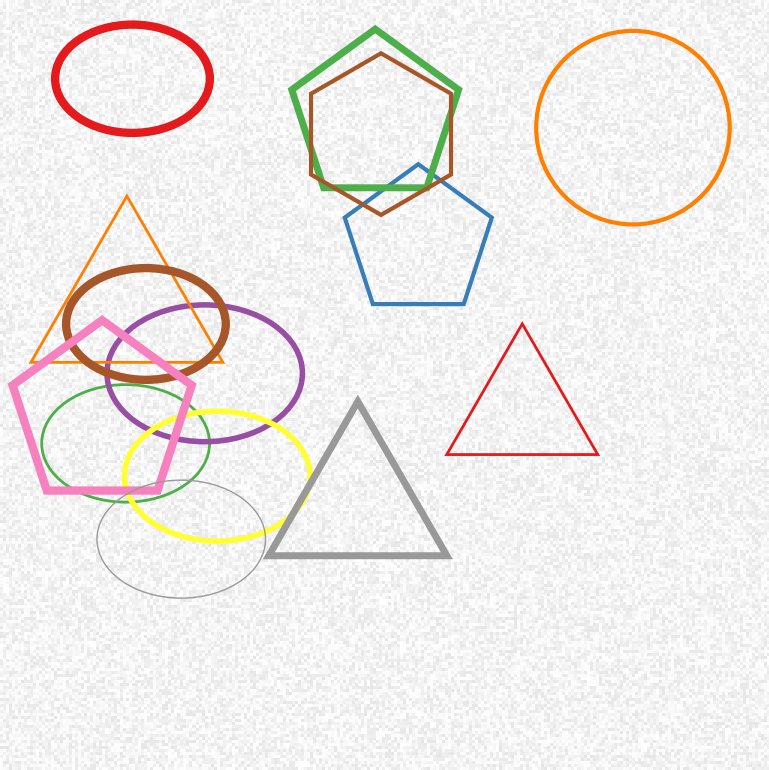[{"shape": "oval", "thickness": 3, "radius": 0.5, "center": [0.172, 0.898]}, {"shape": "triangle", "thickness": 1, "radius": 0.57, "center": [0.678, 0.466]}, {"shape": "pentagon", "thickness": 1.5, "radius": 0.5, "center": [0.543, 0.686]}, {"shape": "oval", "thickness": 1, "radius": 0.54, "center": [0.163, 0.424]}, {"shape": "pentagon", "thickness": 2.5, "radius": 0.57, "center": [0.487, 0.848]}, {"shape": "oval", "thickness": 2, "radius": 0.63, "center": [0.266, 0.515]}, {"shape": "circle", "thickness": 1.5, "radius": 0.63, "center": [0.822, 0.834]}, {"shape": "triangle", "thickness": 1, "radius": 0.72, "center": [0.165, 0.601]}, {"shape": "oval", "thickness": 2, "radius": 0.6, "center": [0.282, 0.382]}, {"shape": "hexagon", "thickness": 1.5, "radius": 0.52, "center": [0.495, 0.826]}, {"shape": "oval", "thickness": 3, "radius": 0.52, "center": [0.19, 0.579]}, {"shape": "pentagon", "thickness": 3, "radius": 0.61, "center": [0.133, 0.462]}, {"shape": "oval", "thickness": 0.5, "radius": 0.55, "center": [0.235, 0.3]}, {"shape": "triangle", "thickness": 2.5, "radius": 0.67, "center": [0.465, 0.345]}]